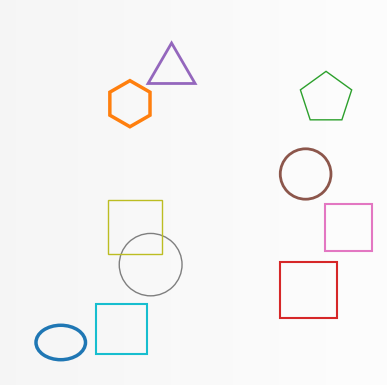[{"shape": "oval", "thickness": 2.5, "radius": 0.32, "center": [0.157, 0.11]}, {"shape": "hexagon", "thickness": 2.5, "radius": 0.3, "center": [0.335, 0.731]}, {"shape": "pentagon", "thickness": 1, "radius": 0.35, "center": [0.841, 0.745]}, {"shape": "square", "thickness": 1.5, "radius": 0.37, "center": [0.797, 0.247]}, {"shape": "triangle", "thickness": 2, "radius": 0.35, "center": [0.443, 0.818]}, {"shape": "circle", "thickness": 2, "radius": 0.33, "center": [0.789, 0.548]}, {"shape": "square", "thickness": 1.5, "radius": 0.3, "center": [0.9, 0.41]}, {"shape": "circle", "thickness": 1, "radius": 0.41, "center": [0.389, 0.313]}, {"shape": "square", "thickness": 1, "radius": 0.35, "center": [0.348, 0.41]}, {"shape": "square", "thickness": 1.5, "radius": 0.33, "center": [0.314, 0.145]}]